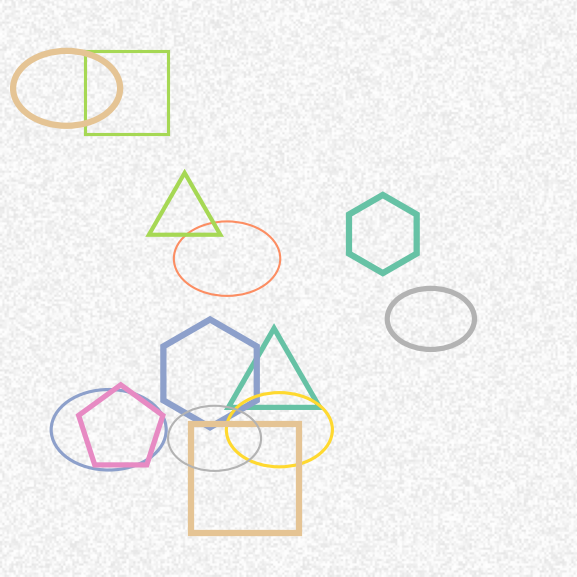[{"shape": "triangle", "thickness": 2.5, "radius": 0.46, "center": [0.475, 0.339]}, {"shape": "hexagon", "thickness": 3, "radius": 0.34, "center": [0.663, 0.594]}, {"shape": "oval", "thickness": 1, "radius": 0.46, "center": [0.393, 0.551]}, {"shape": "hexagon", "thickness": 3, "radius": 0.47, "center": [0.364, 0.353]}, {"shape": "oval", "thickness": 1.5, "radius": 0.5, "center": [0.188, 0.255]}, {"shape": "pentagon", "thickness": 2.5, "radius": 0.38, "center": [0.209, 0.256]}, {"shape": "square", "thickness": 1.5, "radius": 0.36, "center": [0.219, 0.839]}, {"shape": "triangle", "thickness": 2, "radius": 0.36, "center": [0.32, 0.628]}, {"shape": "oval", "thickness": 1.5, "radius": 0.46, "center": [0.484, 0.255]}, {"shape": "square", "thickness": 3, "radius": 0.47, "center": [0.425, 0.17]}, {"shape": "oval", "thickness": 3, "radius": 0.46, "center": [0.115, 0.846]}, {"shape": "oval", "thickness": 2.5, "radius": 0.38, "center": [0.746, 0.447]}, {"shape": "oval", "thickness": 1, "radius": 0.4, "center": [0.372, 0.24]}]